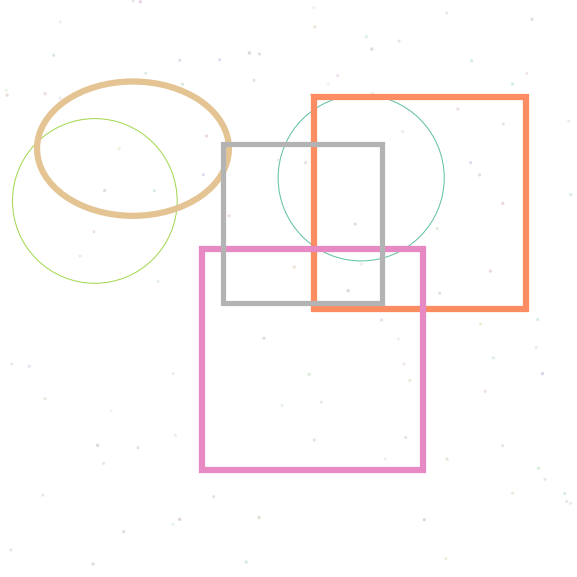[{"shape": "circle", "thickness": 0.5, "radius": 0.72, "center": [0.625, 0.691]}, {"shape": "square", "thickness": 3, "radius": 0.92, "center": [0.728, 0.647]}, {"shape": "square", "thickness": 3, "radius": 0.96, "center": [0.541, 0.376]}, {"shape": "circle", "thickness": 0.5, "radius": 0.71, "center": [0.164, 0.651]}, {"shape": "oval", "thickness": 3, "radius": 0.83, "center": [0.23, 0.742]}, {"shape": "square", "thickness": 2.5, "radius": 0.69, "center": [0.524, 0.612]}]